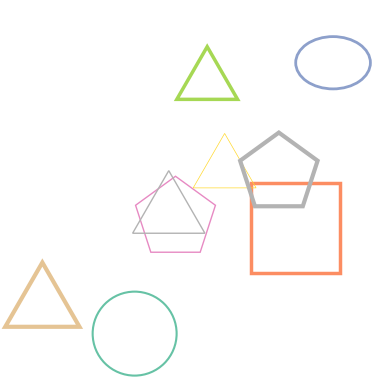[{"shape": "circle", "thickness": 1.5, "radius": 0.55, "center": [0.35, 0.133]}, {"shape": "square", "thickness": 2.5, "radius": 0.58, "center": [0.768, 0.407]}, {"shape": "oval", "thickness": 2, "radius": 0.49, "center": [0.865, 0.837]}, {"shape": "pentagon", "thickness": 1, "radius": 0.55, "center": [0.456, 0.433]}, {"shape": "triangle", "thickness": 2.5, "radius": 0.46, "center": [0.538, 0.788]}, {"shape": "triangle", "thickness": 0.5, "radius": 0.47, "center": [0.583, 0.559]}, {"shape": "triangle", "thickness": 3, "radius": 0.56, "center": [0.11, 0.207]}, {"shape": "triangle", "thickness": 1, "radius": 0.54, "center": [0.438, 0.448]}, {"shape": "pentagon", "thickness": 3, "radius": 0.53, "center": [0.724, 0.55]}]